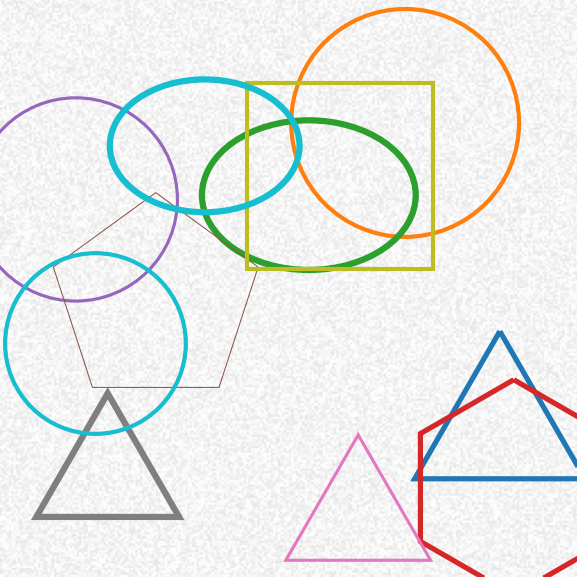[{"shape": "triangle", "thickness": 2.5, "radius": 0.85, "center": [0.865, 0.255]}, {"shape": "circle", "thickness": 2, "radius": 0.99, "center": [0.702, 0.786]}, {"shape": "oval", "thickness": 3, "radius": 0.93, "center": [0.535, 0.661]}, {"shape": "hexagon", "thickness": 2.5, "radius": 0.93, "center": [0.89, 0.155]}, {"shape": "circle", "thickness": 1.5, "radius": 0.88, "center": [0.131, 0.654]}, {"shape": "pentagon", "thickness": 0.5, "radius": 0.93, "center": [0.27, 0.479]}, {"shape": "triangle", "thickness": 1.5, "radius": 0.72, "center": [0.62, 0.101]}, {"shape": "triangle", "thickness": 3, "radius": 0.71, "center": [0.186, 0.175]}, {"shape": "square", "thickness": 2, "radius": 0.81, "center": [0.588, 0.694]}, {"shape": "circle", "thickness": 2, "radius": 0.78, "center": [0.165, 0.404]}, {"shape": "oval", "thickness": 3, "radius": 0.82, "center": [0.354, 0.747]}]